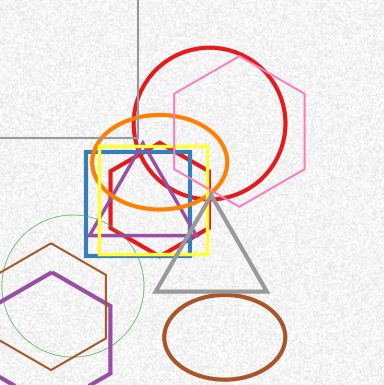[{"shape": "circle", "thickness": 3, "radius": 0.99, "center": [0.544, 0.679]}, {"shape": "hexagon", "thickness": 3, "radius": 0.74, "center": [0.415, 0.481]}, {"shape": "square", "thickness": 3, "radius": 0.68, "center": [0.358, 0.469]}, {"shape": "circle", "thickness": 0.5, "radius": 0.92, "center": [0.189, 0.257]}, {"shape": "hexagon", "thickness": 3, "radius": 0.88, "center": [0.135, 0.117]}, {"shape": "triangle", "thickness": 2.5, "radius": 0.8, "center": [0.371, 0.468]}, {"shape": "oval", "thickness": 3, "radius": 0.88, "center": [0.415, 0.579]}, {"shape": "square", "thickness": 2.5, "radius": 0.7, "center": [0.397, 0.481]}, {"shape": "oval", "thickness": 3, "radius": 0.79, "center": [0.584, 0.124]}, {"shape": "hexagon", "thickness": 1.5, "radius": 0.82, "center": [0.132, 0.203]}, {"shape": "hexagon", "thickness": 1.5, "radius": 0.98, "center": [0.622, 0.659]}, {"shape": "square", "thickness": 1.5, "radius": 0.98, "center": [0.163, 0.837]}, {"shape": "triangle", "thickness": 3, "radius": 0.83, "center": [0.549, 0.326]}]